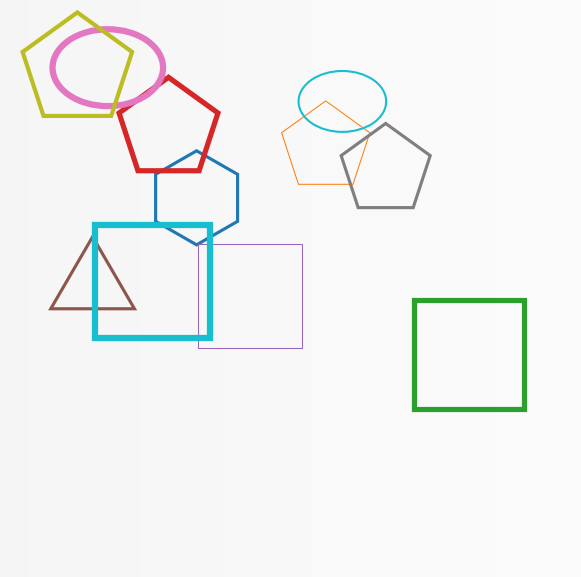[{"shape": "hexagon", "thickness": 1.5, "radius": 0.41, "center": [0.338, 0.657]}, {"shape": "pentagon", "thickness": 0.5, "radius": 0.4, "center": [0.56, 0.745]}, {"shape": "square", "thickness": 2.5, "radius": 0.47, "center": [0.807, 0.385]}, {"shape": "pentagon", "thickness": 2.5, "radius": 0.45, "center": [0.29, 0.776]}, {"shape": "square", "thickness": 0.5, "radius": 0.45, "center": [0.43, 0.487]}, {"shape": "triangle", "thickness": 1.5, "radius": 0.42, "center": [0.159, 0.506]}, {"shape": "oval", "thickness": 3, "radius": 0.48, "center": [0.185, 0.882]}, {"shape": "pentagon", "thickness": 1.5, "radius": 0.4, "center": [0.664, 0.705]}, {"shape": "pentagon", "thickness": 2, "radius": 0.5, "center": [0.133, 0.879]}, {"shape": "oval", "thickness": 1, "radius": 0.38, "center": [0.589, 0.823]}, {"shape": "square", "thickness": 3, "radius": 0.49, "center": [0.262, 0.512]}]